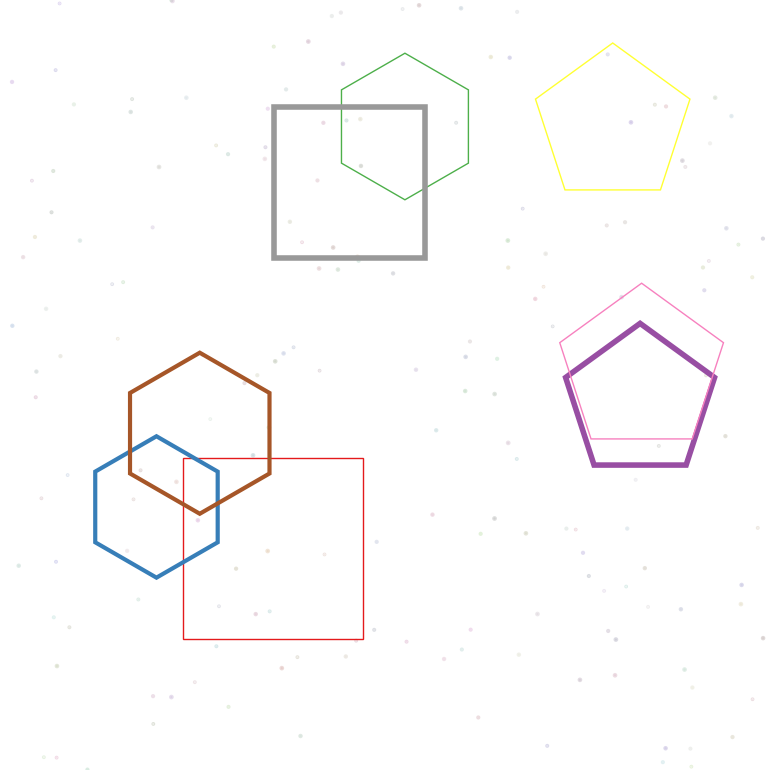[{"shape": "square", "thickness": 0.5, "radius": 0.59, "center": [0.354, 0.288]}, {"shape": "hexagon", "thickness": 1.5, "radius": 0.46, "center": [0.203, 0.342]}, {"shape": "hexagon", "thickness": 0.5, "radius": 0.48, "center": [0.526, 0.836]}, {"shape": "pentagon", "thickness": 2, "radius": 0.51, "center": [0.831, 0.478]}, {"shape": "pentagon", "thickness": 0.5, "radius": 0.53, "center": [0.796, 0.839]}, {"shape": "hexagon", "thickness": 1.5, "radius": 0.52, "center": [0.259, 0.437]}, {"shape": "pentagon", "thickness": 0.5, "radius": 0.56, "center": [0.833, 0.52]}, {"shape": "square", "thickness": 2, "radius": 0.49, "center": [0.454, 0.763]}]